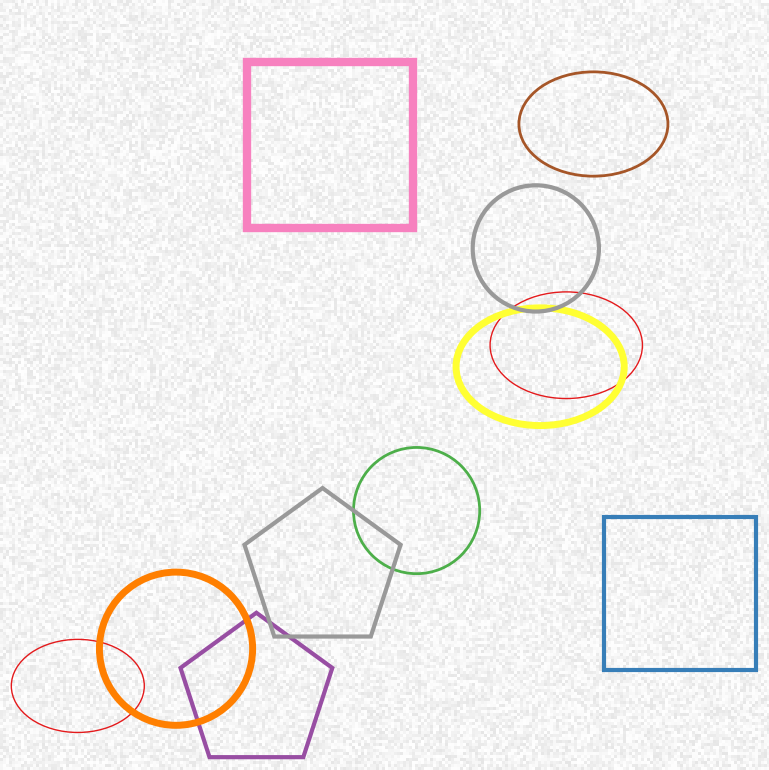[{"shape": "oval", "thickness": 0.5, "radius": 0.49, "center": [0.735, 0.552]}, {"shape": "oval", "thickness": 0.5, "radius": 0.43, "center": [0.101, 0.109]}, {"shape": "square", "thickness": 1.5, "radius": 0.5, "center": [0.883, 0.229]}, {"shape": "circle", "thickness": 1, "radius": 0.41, "center": [0.541, 0.337]}, {"shape": "pentagon", "thickness": 1.5, "radius": 0.52, "center": [0.333, 0.101]}, {"shape": "circle", "thickness": 2.5, "radius": 0.5, "center": [0.229, 0.158]}, {"shape": "oval", "thickness": 2.5, "radius": 0.55, "center": [0.701, 0.524]}, {"shape": "oval", "thickness": 1, "radius": 0.48, "center": [0.771, 0.839]}, {"shape": "square", "thickness": 3, "radius": 0.54, "center": [0.428, 0.812]}, {"shape": "circle", "thickness": 1.5, "radius": 0.41, "center": [0.696, 0.677]}, {"shape": "pentagon", "thickness": 1.5, "radius": 0.53, "center": [0.419, 0.26]}]